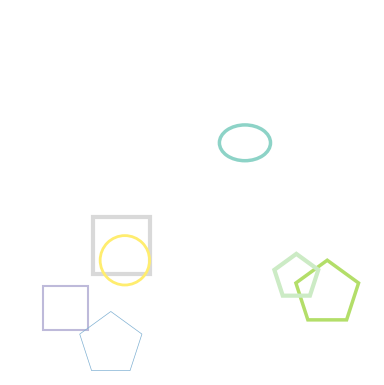[{"shape": "oval", "thickness": 2.5, "radius": 0.33, "center": [0.636, 0.629]}, {"shape": "square", "thickness": 1.5, "radius": 0.29, "center": [0.17, 0.2]}, {"shape": "pentagon", "thickness": 0.5, "radius": 0.42, "center": [0.288, 0.106]}, {"shape": "pentagon", "thickness": 2.5, "radius": 0.43, "center": [0.85, 0.238]}, {"shape": "square", "thickness": 3, "radius": 0.37, "center": [0.316, 0.363]}, {"shape": "pentagon", "thickness": 3, "radius": 0.3, "center": [0.77, 0.281]}, {"shape": "circle", "thickness": 2, "radius": 0.32, "center": [0.324, 0.324]}]